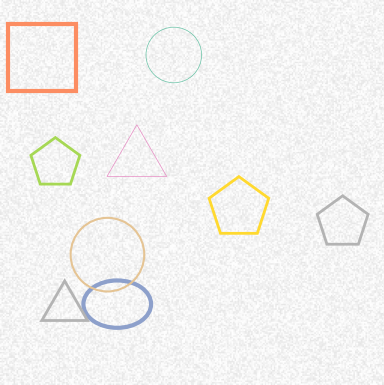[{"shape": "circle", "thickness": 0.5, "radius": 0.36, "center": [0.451, 0.857]}, {"shape": "square", "thickness": 3, "radius": 0.44, "center": [0.109, 0.85]}, {"shape": "oval", "thickness": 3, "radius": 0.44, "center": [0.305, 0.21]}, {"shape": "triangle", "thickness": 0.5, "radius": 0.45, "center": [0.355, 0.586]}, {"shape": "pentagon", "thickness": 2, "radius": 0.33, "center": [0.144, 0.576]}, {"shape": "pentagon", "thickness": 2, "radius": 0.41, "center": [0.621, 0.46]}, {"shape": "circle", "thickness": 1.5, "radius": 0.48, "center": [0.279, 0.339]}, {"shape": "pentagon", "thickness": 2, "radius": 0.35, "center": [0.89, 0.422]}, {"shape": "triangle", "thickness": 2, "radius": 0.34, "center": [0.168, 0.202]}]